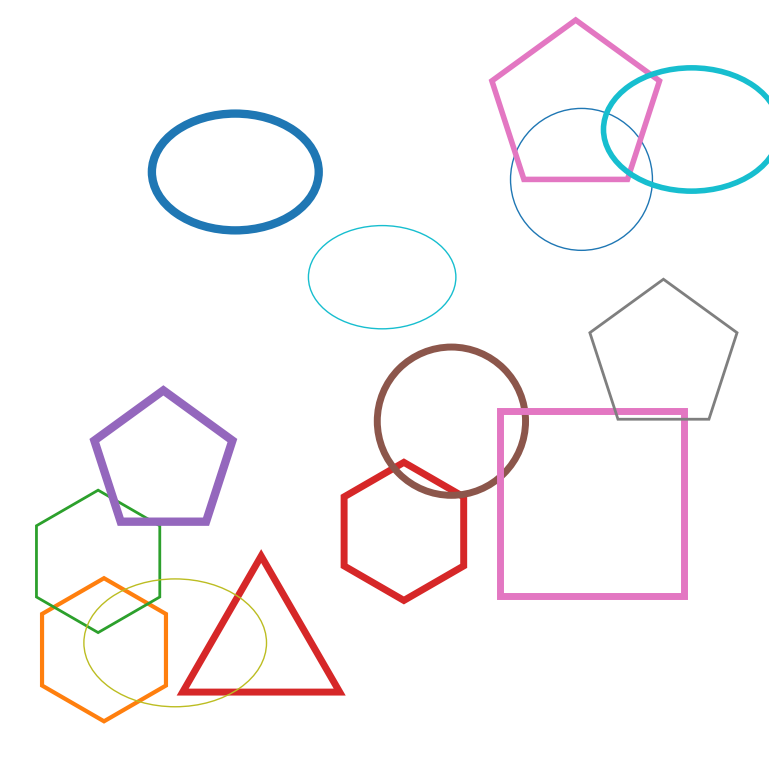[{"shape": "oval", "thickness": 3, "radius": 0.54, "center": [0.306, 0.777]}, {"shape": "circle", "thickness": 0.5, "radius": 0.46, "center": [0.755, 0.767]}, {"shape": "hexagon", "thickness": 1.5, "radius": 0.46, "center": [0.135, 0.156]}, {"shape": "hexagon", "thickness": 1, "radius": 0.46, "center": [0.127, 0.271]}, {"shape": "triangle", "thickness": 2.5, "radius": 0.59, "center": [0.339, 0.16]}, {"shape": "hexagon", "thickness": 2.5, "radius": 0.45, "center": [0.525, 0.31]}, {"shape": "pentagon", "thickness": 3, "radius": 0.47, "center": [0.212, 0.399]}, {"shape": "circle", "thickness": 2.5, "radius": 0.48, "center": [0.586, 0.453]}, {"shape": "square", "thickness": 2.5, "radius": 0.6, "center": [0.768, 0.346]}, {"shape": "pentagon", "thickness": 2, "radius": 0.57, "center": [0.748, 0.86]}, {"shape": "pentagon", "thickness": 1, "radius": 0.5, "center": [0.862, 0.537]}, {"shape": "oval", "thickness": 0.5, "radius": 0.59, "center": [0.228, 0.165]}, {"shape": "oval", "thickness": 2, "radius": 0.57, "center": [0.898, 0.832]}, {"shape": "oval", "thickness": 0.5, "radius": 0.48, "center": [0.496, 0.64]}]